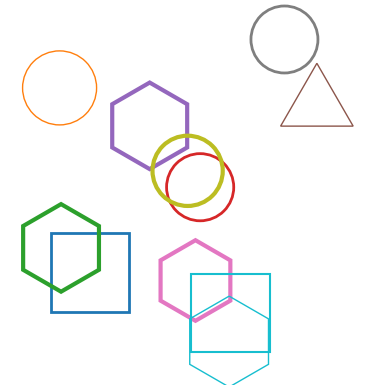[{"shape": "square", "thickness": 2, "radius": 0.51, "center": [0.234, 0.292]}, {"shape": "circle", "thickness": 1, "radius": 0.48, "center": [0.155, 0.772]}, {"shape": "hexagon", "thickness": 3, "radius": 0.57, "center": [0.159, 0.356]}, {"shape": "circle", "thickness": 2, "radius": 0.44, "center": [0.52, 0.514]}, {"shape": "hexagon", "thickness": 3, "radius": 0.56, "center": [0.389, 0.673]}, {"shape": "triangle", "thickness": 1, "radius": 0.54, "center": [0.823, 0.727]}, {"shape": "hexagon", "thickness": 3, "radius": 0.52, "center": [0.508, 0.271]}, {"shape": "circle", "thickness": 2, "radius": 0.44, "center": [0.739, 0.897]}, {"shape": "circle", "thickness": 3, "radius": 0.46, "center": [0.487, 0.556]}, {"shape": "square", "thickness": 1.5, "radius": 0.51, "center": [0.599, 0.187]}, {"shape": "hexagon", "thickness": 1, "radius": 0.59, "center": [0.595, 0.113]}]